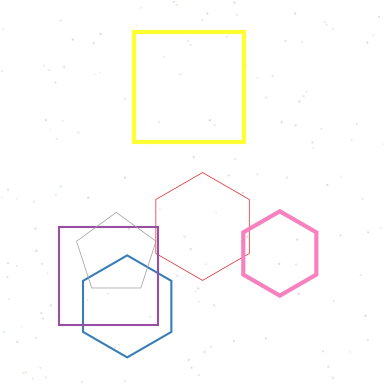[{"shape": "hexagon", "thickness": 0.5, "radius": 0.7, "center": [0.526, 0.412]}, {"shape": "hexagon", "thickness": 1.5, "radius": 0.66, "center": [0.33, 0.204]}, {"shape": "square", "thickness": 1.5, "radius": 0.64, "center": [0.282, 0.284]}, {"shape": "square", "thickness": 3, "radius": 0.71, "center": [0.49, 0.774]}, {"shape": "hexagon", "thickness": 3, "radius": 0.55, "center": [0.727, 0.342]}, {"shape": "pentagon", "thickness": 0.5, "radius": 0.54, "center": [0.302, 0.34]}]